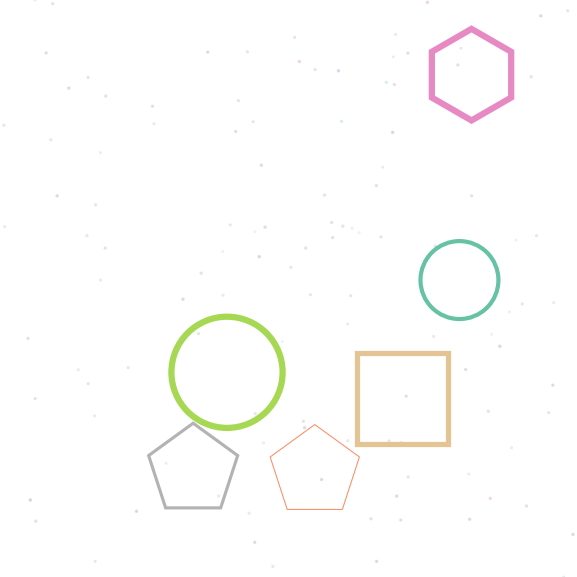[{"shape": "circle", "thickness": 2, "radius": 0.34, "center": [0.796, 0.514]}, {"shape": "pentagon", "thickness": 0.5, "radius": 0.41, "center": [0.545, 0.183]}, {"shape": "hexagon", "thickness": 3, "radius": 0.4, "center": [0.816, 0.87]}, {"shape": "circle", "thickness": 3, "radius": 0.48, "center": [0.393, 0.354]}, {"shape": "square", "thickness": 2.5, "radius": 0.4, "center": [0.697, 0.309]}, {"shape": "pentagon", "thickness": 1.5, "radius": 0.41, "center": [0.334, 0.185]}]